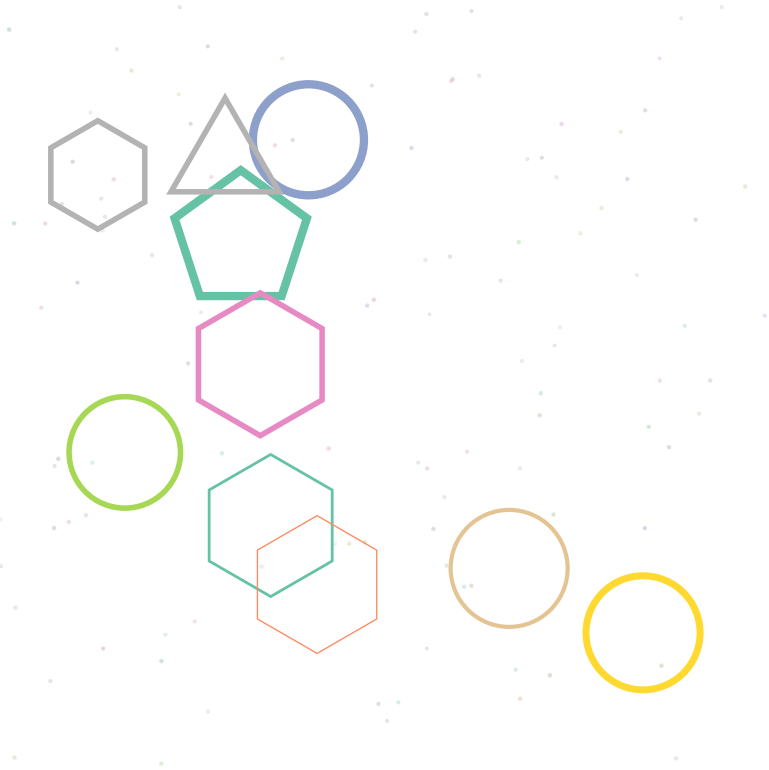[{"shape": "hexagon", "thickness": 1, "radius": 0.46, "center": [0.352, 0.318]}, {"shape": "pentagon", "thickness": 3, "radius": 0.45, "center": [0.313, 0.689]}, {"shape": "hexagon", "thickness": 0.5, "radius": 0.45, "center": [0.412, 0.241]}, {"shape": "circle", "thickness": 3, "radius": 0.36, "center": [0.401, 0.818]}, {"shape": "hexagon", "thickness": 2, "radius": 0.46, "center": [0.338, 0.527]}, {"shape": "circle", "thickness": 2, "radius": 0.36, "center": [0.162, 0.412]}, {"shape": "circle", "thickness": 2.5, "radius": 0.37, "center": [0.835, 0.178]}, {"shape": "circle", "thickness": 1.5, "radius": 0.38, "center": [0.661, 0.262]}, {"shape": "triangle", "thickness": 2, "radius": 0.41, "center": [0.292, 0.791]}, {"shape": "hexagon", "thickness": 2, "radius": 0.35, "center": [0.127, 0.773]}]